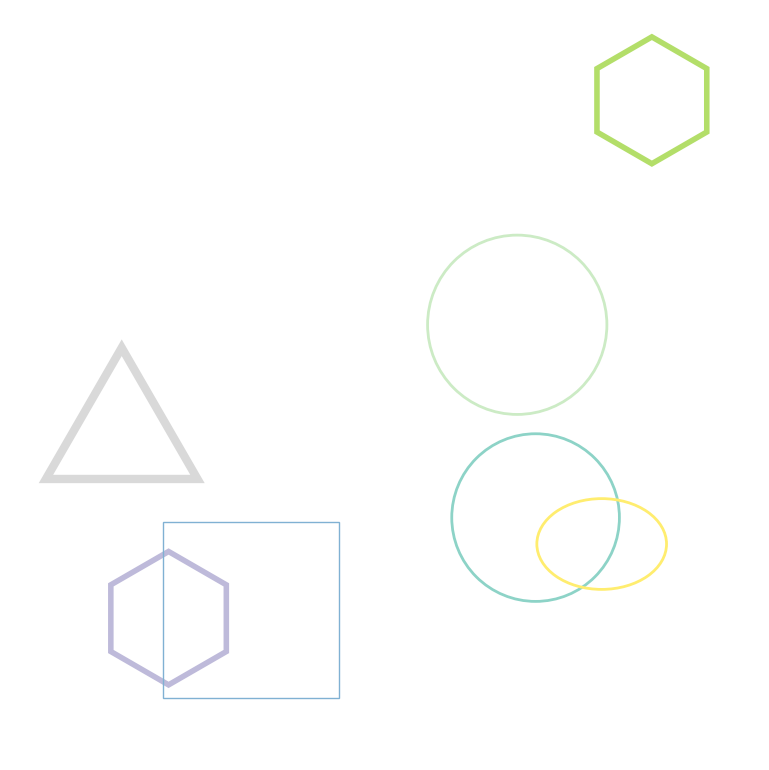[{"shape": "circle", "thickness": 1, "radius": 0.54, "center": [0.696, 0.328]}, {"shape": "hexagon", "thickness": 2, "radius": 0.43, "center": [0.219, 0.197]}, {"shape": "square", "thickness": 0.5, "radius": 0.57, "center": [0.326, 0.208]}, {"shape": "hexagon", "thickness": 2, "radius": 0.41, "center": [0.847, 0.87]}, {"shape": "triangle", "thickness": 3, "radius": 0.57, "center": [0.158, 0.435]}, {"shape": "circle", "thickness": 1, "radius": 0.58, "center": [0.672, 0.578]}, {"shape": "oval", "thickness": 1, "radius": 0.42, "center": [0.781, 0.293]}]